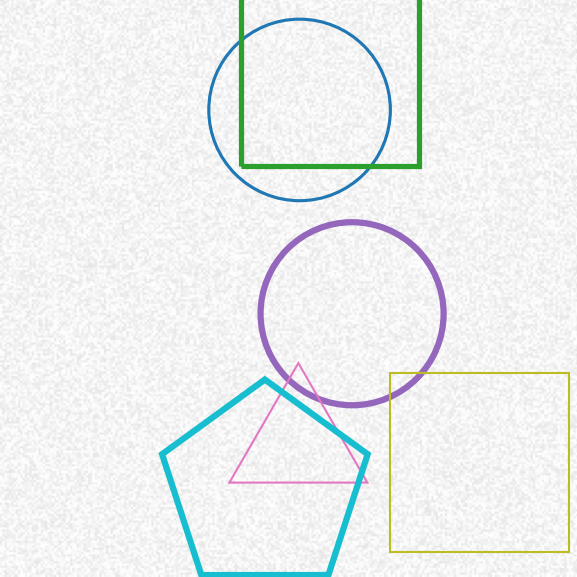[{"shape": "circle", "thickness": 1.5, "radius": 0.79, "center": [0.519, 0.809]}, {"shape": "square", "thickness": 2.5, "radius": 0.77, "center": [0.572, 0.865]}, {"shape": "circle", "thickness": 3, "radius": 0.79, "center": [0.61, 0.456]}, {"shape": "triangle", "thickness": 1, "radius": 0.69, "center": [0.517, 0.232]}, {"shape": "square", "thickness": 1, "radius": 0.78, "center": [0.83, 0.199]}, {"shape": "pentagon", "thickness": 3, "radius": 0.94, "center": [0.459, 0.155]}]